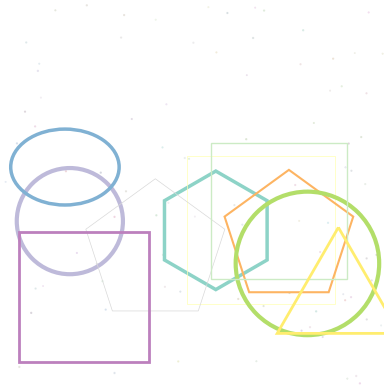[{"shape": "hexagon", "thickness": 2.5, "radius": 0.77, "center": [0.561, 0.402]}, {"shape": "square", "thickness": 0.5, "radius": 0.96, "center": [0.678, 0.403]}, {"shape": "circle", "thickness": 3, "radius": 0.69, "center": [0.181, 0.426]}, {"shape": "oval", "thickness": 2.5, "radius": 0.7, "center": [0.169, 0.566]}, {"shape": "pentagon", "thickness": 1.5, "radius": 0.88, "center": [0.75, 0.383]}, {"shape": "circle", "thickness": 3, "radius": 0.93, "center": [0.799, 0.316]}, {"shape": "pentagon", "thickness": 0.5, "radius": 0.95, "center": [0.403, 0.346]}, {"shape": "square", "thickness": 2, "radius": 0.85, "center": [0.218, 0.229]}, {"shape": "square", "thickness": 1, "radius": 0.88, "center": [0.724, 0.451]}, {"shape": "triangle", "thickness": 2, "radius": 0.92, "center": [0.879, 0.226]}]